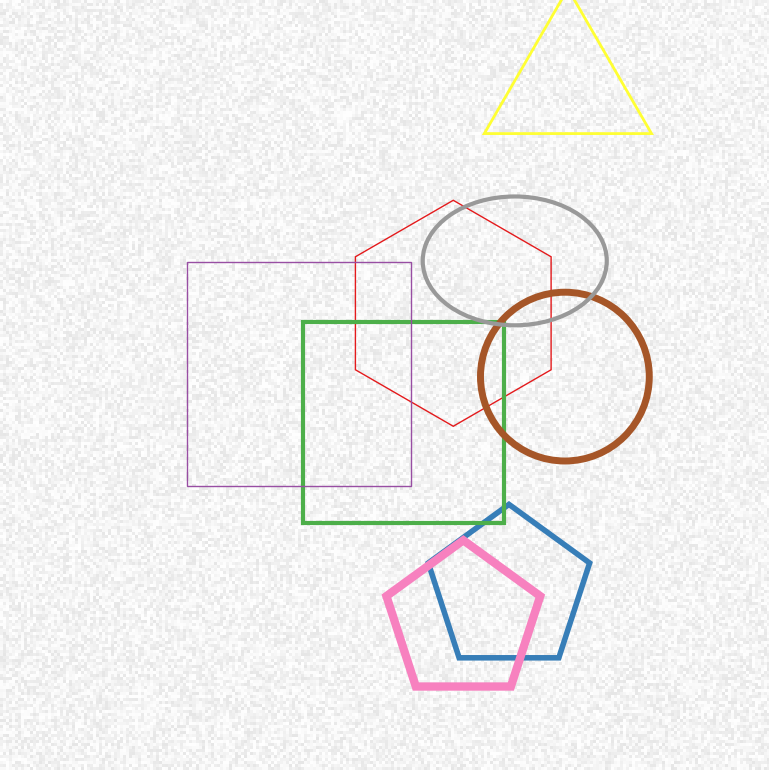[{"shape": "hexagon", "thickness": 0.5, "radius": 0.73, "center": [0.589, 0.593]}, {"shape": "pentagon", "thickness": 2, "radius": 0.55, "center": [0.661, 0.235]}, {"shape": "square", "thickness": 1.5, "radius": 0.65, "center": [0.524, 0.451]}, {"shape": "square", "thickness": 0.5, "radius": 0.73, "center": [0.389, 0.514]}, {"shape": "triangle", "thickness": 1, "radius": 0.63, "center": [0.738, 0.889]}, {"shape": "circle", "thickness": 2.5, "radius": 0.55, "center": [0.734, 0.511]}, {"shape": "pentagon", "thickness": 3, "radius": 0.53, "center": [0.602, 0.193]}, {"shape": "oval", "thickness": 1.5, "radius": 0.6, "center": [0.669, 0.661]}]